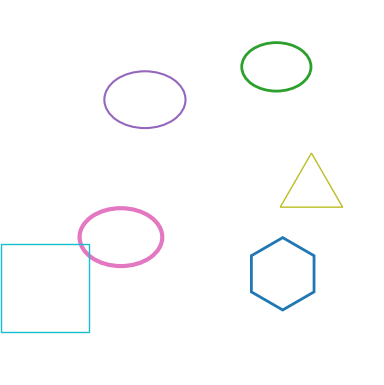[{"shape": "hexagon", "thickness": 2, "radius": 0.47, "center": [0.734, 0.289]}, {"shape": "oval", "thickness": 2, "radius": 0.45, "center": [0.718, 0.826]}, {"shape": "oval", "thickness": 1.5, "radius": 0.53, "center": [0.376, 0.741]}, {"shape": "oval", "thickness": 3, "radius": 0.54, "center": [0.314, 0.384]}, {"shape": "triangle", "thickness": 1, "radius": 0.47, "center": [0.809, 0.509]}, {"shape": "square", "thickness": 1, "radius": 0.57, "center": [0.117, 0.252]}]